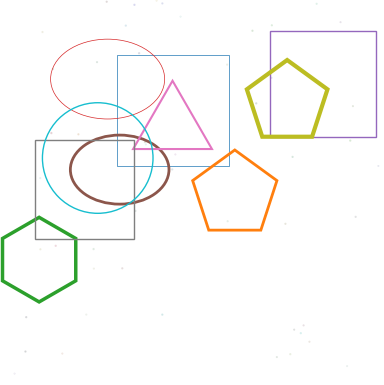[{"shape": "square", "thickness": 0.5, "radius": 0.73, "center": [0.449, 0.713]}, {"shape": "pentagon", "thickness": 2, "radius": 0.58, "center": [0.61, 0.495]}, {"shape": "hexagon", "thickness": 2.5, "radius": 0.55, "center": [0.102, 0.326]}, {"shape": "oval", "thickness": 0.5, "radius": 0.74, "center": [0.28, 0.795]}, {"shape": "square", "thickness": 1, "radius": 0.68, "center": [0.838, 0.782]}, {"shape": "oval", "thickness": 2, "radius": 0.64, "center": [0.311, 0.559]}, {"shape": "triangle", "thickness": 1.5, "radius": 0.59, "center": [0.448, 0.672]}, {"shape": "square", "thickness": 1, "radius": 0.64, "center": [0.219, 0.509]}, {"shape": "pentagon", "thickness": 3, "radius": 0.55, "center": [0.746, 0.734]}, {"shape": "circle", "thickness": 1, "radius": 0.72, "center": [0.254, 0.59]}]